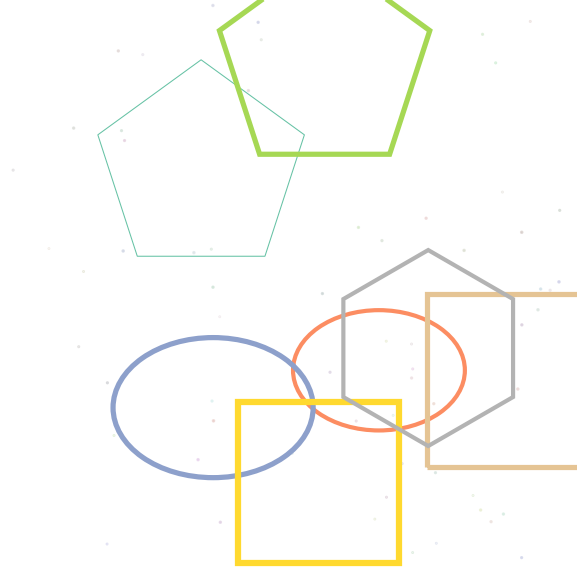[{"shape": "pentagon", "thickness": 0.5, "radius": 0.94, "center": [0.348, 0.708]}, {"shape": "oval", "thickness": 2, "radius": 0.74, "center": [0.656, 0.358]}, {"shape": "oval", "thickness": 2.5, "radius": 0.87, "center": [0.369, 0.293]}, {"shape": "pentagon", "thickness": 2.5, "radius": 0.96, "center": [0.562, 0.887]}, {"shape": "square", "thickness": 3, "radius": 0.7, "center": [0.551, 0.164]}, {"shape": "square", "thickness": 2.5, "radius": 0.75, "center": [0.89, 0.34]}, {"shape": "hexagon", "thickness": 2, "radius": 0.85, "center": [0.742, 0.396]}]